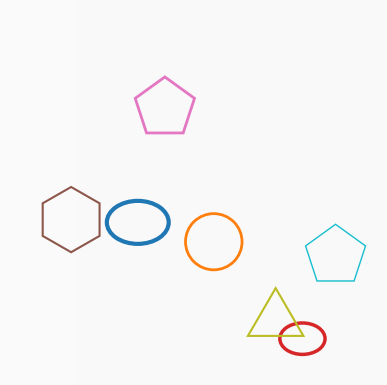[{"shape": "oval", "thickness": 3, "radius": 0.4, "center": [0.356, 0.422]}, {"shape": "circle", "thickness": 2, "radius": 0.36, "center": [0.552, 0.372]}, {"shape": "oval", "thickness": 2.5, "radius": 0.29, "center": [0.781, 0.12]}, {"shape": "hexagon", "thickness": 1.5, "radius": 0.42, "center": [0.184, 0.43]}, {"shape": "pentagon", "thickness": 2, "radius": 0.4, "center": [0.425, 0.72]}, {"shape": "triangle", "thickness": 1.5, "radius": 0.41, "center": [0.711, 0.169]}, {"shape": "pentagon", "thickness": 1, "radius": 0.41, "center": [0.866, 0.336]}]